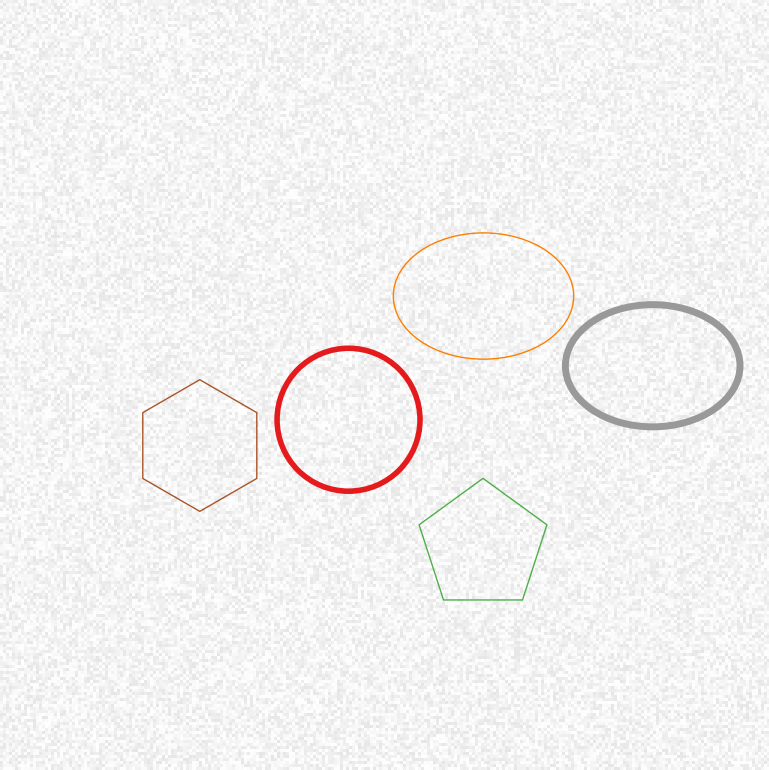[{"shape": "circle", "thickness": 2, "radius": 0.46, "center": [0.453, 0.455]}, {"shape": "pentagon", "thickness": 0.5, "radius": 0.44, "center": [0.627, 0.291]}, {"shape": "oval", "thickness": 0.5, "radius": 0.59, "center": [0.628, 0.616]}, {"shape": "hexagon", "thickness": 0.5, "radius": 0.43, "center": [0.259, 0.421]}, {"shape": "oval", "thickness": 2.5, "radius": 0.57, "center": [0.848, 0.525]}]